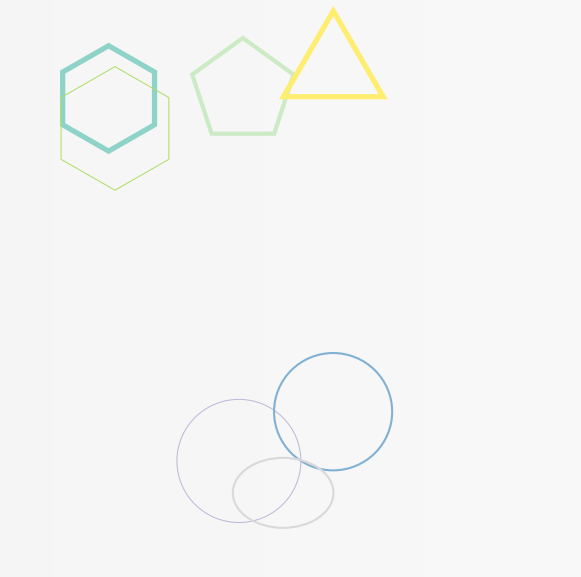[{"shape": "hexagon", "thickness": 2.5, "radius": 0.46, "center": [0.187, 0.829]}, {"shape": "circle", "thickness": 0.5, "radius": 0.53, "center": [0.411, 0.201]}, {"shape": "circle", "thickness": 1, "radius": 0.51, "center": [0.573, 0.286]}, {"shape": "hexagon", "thickness": 0.5, "radius": 0.54, "center": [0.198, 0.777]}, {"shape": "oval", "thickness": 1, "radius": 0.43, "center": [0.487, 0.146]}, {"shape": "pentagon", "thickness": 2, "radius": 0.46, "center": [0.418, 0.842]}, {"shape": "triangle", "thickness": 2.5, "radius": 0.49, "center": [0.573, 0.881]}]